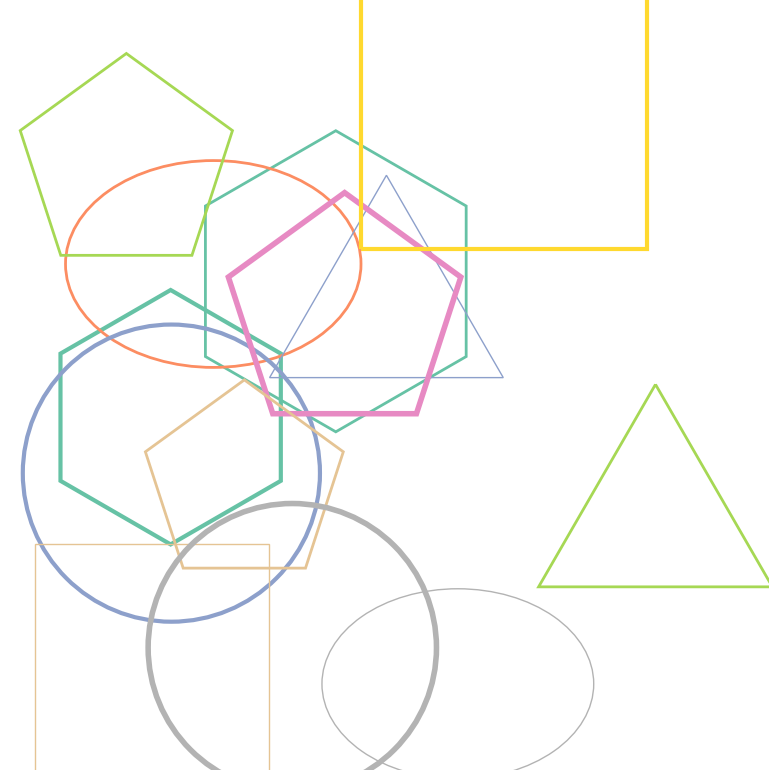[{"shape": "hexagon", "thickness": 1, "radius": 0.98, "center": [0.436, 0.635]}, {"shape": "hexagon", "thickness": 1.5, "radius": 0.83, "center": [0.222, 0.458]}, {"shape": "oval", "thickness": 1, "radius": 0.96, "center": [0.277, 0.657]}, {"shape": "circle", "thickness": 1.5, "radius": 0.96, "center": [0.223, 0.386]}, {"shape": "triangle", "thickness": 0.5, "radius": 0.88, "center": [0.502, 0.597]}, {"shape": "pentagon", "thickness": 2, "radius": 0.79, "center": [0.448, 0.591]}, {"shape": "pentagon", "thickness": 1, "radius": 0.72, "center": [0.164, 0.786]}, {"shape": "triangle", "thickness": 1, "radius": 0.88, "center": [0.851, 0.326]}, {"shape": "square", "thickness": 1.5, "radius": 0.93, "center": [0.655, 0.863]}, {"shape": "square", "thickness": 0.5, "radius": 0.76, "center": [0.197, 0.141]}, {"shape": "pentagon", "thickness": 1, "radius": 0.68, "center": [0.317, 0.371]}, {"shape": "oval", "thickness": 0.5, "radius": 0.88, "center": [0.595, 0.112]}, {"shape": "circle", "thickness": 2, "radius": 0.94, "center": [0.38, 0.159]}]